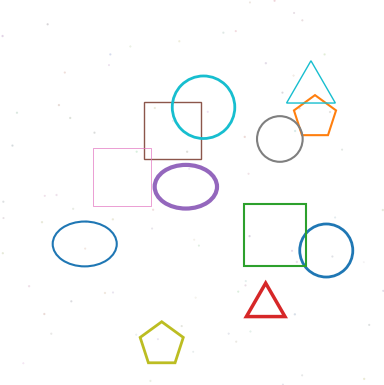[{"shape": "oval", "thickness": 1.5, "radius": 0.42, "center": [0.22, 0.366]}, {"shape": "circle", "thickness": 2, "radius": 0.34, "center": [0.847, 0.349]}, {"shape": "pentagon", "thickness": 1.5, "radius": 0.29, "center": [0.818, 0.695]}, {"shape": "square", "thickness": 1.5, "radius": 0.4, "center": [0.714, 0.39]}, {"shape": "triangle", "thickness": 2.5, "radius": 0.29, "center": [0.69, 0.207]}, {"shape": "oval", "thickness": 3, "radius": 0.4, "center": [0.483, 0.515]}, {"shape": "square", "thickness": 1, "radius": 0.37, "center": [0.448, 0.661]}, {"shape": "square", "thickness": 0.5, "radius": 0.37, "center": [0.316, 0.54]}, {"shape": "circle", "thickness": 1.5, "radius": 0.3, "center": [0.727, 0.639]}, {"shape": "pentagon", "thickness": 2, "radius": 0.29, "center": [0.42, 0.105]}, {"shape": "triangle", "thickness": 1, "radius": 0.37, "center": [0.808, 0.769]}, {"shape": "circle", "thickness": 2, "radius": 0.41, "center": [0.529, 0.721]}]